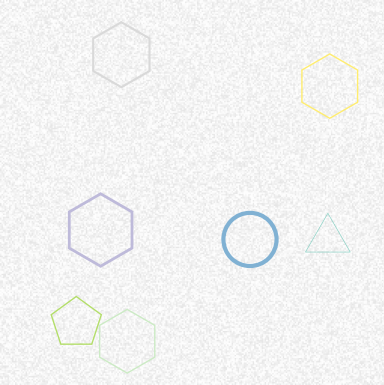[{"shape": "triangle", "thickness": 0.5, "radius": 0.34, "center": [0.852, 0.379]}, {"shape": "hexagon", "thickness": 2, "radius": 0.47, "center": [0.261, 0.403]}, {"shape": "circle", "thickness": 3, "radius": 0.35, "center": [0.649, 0.378]}, {"shape": "pentagon", "thickness": 1, "radius": 0.34, "center": [0.198, 0.161]}, {"shape": "hexagon", "thickness": 1.5, "radius": 0.42, "center": [0.315, 0.858]}, {"shape": "hexagon", "thickness": 1, "radius": 0.41, "center": [0.33, 0.114]}, {"shape": "hexagon", "thickness": 1, "radius": 0.42, "center": [0.857, 0.776]}]